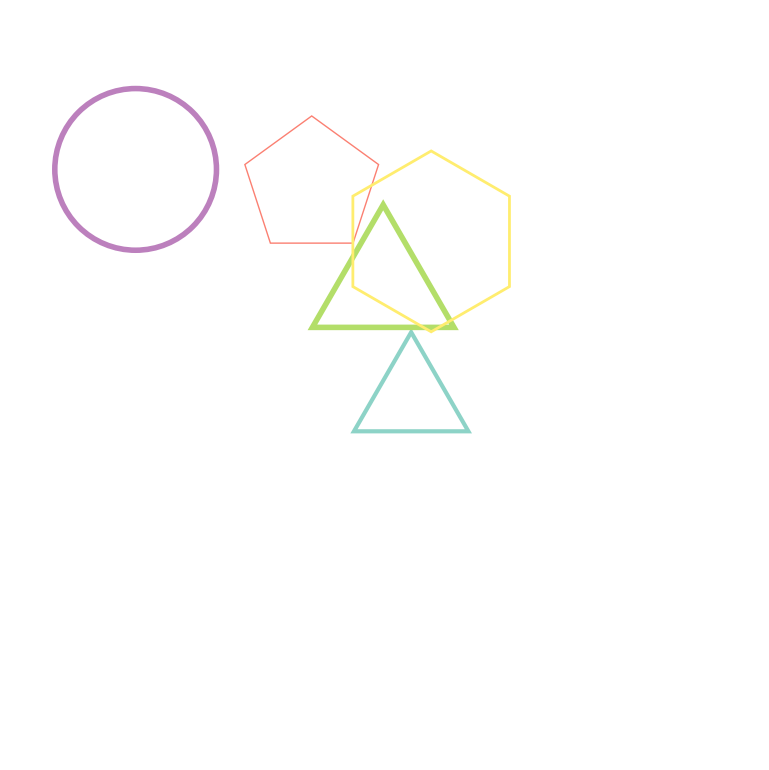[{"shape": "triangle", "thickness": 1.5, "radius": 0.43, "center": [0.534, 0.483]}, {"shape": "pentagon", "thickness": 0.5, "radius": 0.46, "center": [0.405, 0.758]}, {"shape": "triangle", "thickness": 2, "radius": 0.53, "center": [0.498, 0.628]}, {"shape": "circle", "thickness": 2, "radius": 0.52, "center": [0.176, 0.78]}, {"shape": "hexagon", "thickness": 1, "radius": 0.59, "center": [0.56, 0.687]}]